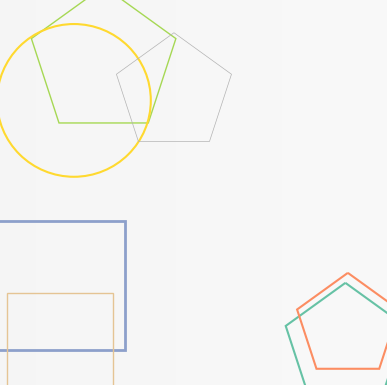[{"shape": "pentagon", "thickness": 1.5, "radius": 0.81, "center": [0.891, 0.103]}, {"shape": "pentagon", "thickness": 1.5, "radius": 0.69, "center": [0.898, 0.154]}, {"shape": "square", "thickness": 2, "radius": 0.84, "center": [0.155, 0.258]}, {"shape": "pentagon", "thickness": 1, "radius": 0.98, "center": [0.267, 0.839]}, {"shape": "circle", "thickness": 1.5, "radius": 0.99, "center": [0.191, 0.739]}, {"shape": "square", "thickness": 1, "radius": 0.68, "center": [0.154, 0.101]}, {"shape": "pentagon", "thickness": 0.5, "radius": 0.78, "center": [0.449, 0.759]}]